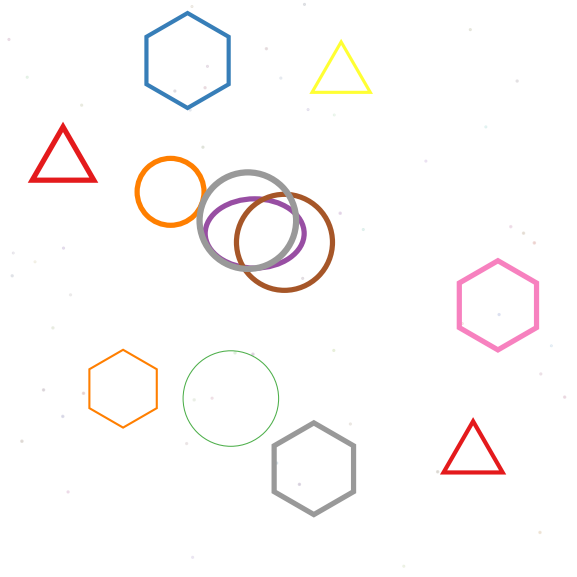[{"shape": "triangle", "thickness": 2, "radius": 0.3, "center": [0.819, 0.211]}, {"shape": "triangle", "thickness": 2.5, "radius": 0.31, "center": [0.109, 0.718]}, {"shape": "hexagon", "thickness": 2, "radius": 0.41, "center": [0.325, 0.894]}, {"shape": "circle", "thickness": 0.5, "radius": 0.41, "center": [0.4, 0.309]}, {"shape": "oval", "thickness": 2.5, "radius": 0.43, "center": [0.441, 0.595]}, {"shape": "circle", "thickness": 2.5, "radius": 0.29, "center": [0.295, 0.667]}, {"shape": "hexagon", "thickness": 1, "radius": 0.34, "center": [0.213, 0.326]}, {"shape": "triangle", "thickness": 1.5, "radius": 0.29, "center": [0.591, 0.868]}, {"shape": "circle", "thickness": 2.5, "radius": 0.42, "center": [0.493, 0.58]}, {"shape": "hexagon", "thickness": 2.5, "radius": 0.39, "center": [0.862, 0.47]}, {"shape": "hexagon", "thickness": 2.5, "radius": 0.4, "center": [0.543, 0.187]}, {"shape": "circle", "thickness": 3, "radius": 0.42, "center": [0.429, 0.617]}]